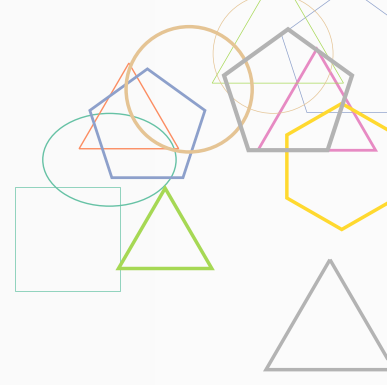[{"shape": "oval", "thickness": 1, "radius": 0.86, "center": [0.282, 0.585]}, {"shape": "square", "thickness": 0.5, "radius": 0.68, "center": [0.173, 0.378]}, {"shape": "triangle", "thickness": 1, "radius": 0.74, "center": [0.333, 0.688]}, {"shape": "pentagon", "thickness": 0.5, "radius": 0.9, "center": [0.898, 0.854]}, {"shape": "pentagon", "thickness": 2, "radius": 0.78, "center": [0.38, 0.665]}, {"shape": "triangle", "thickness": 2, "radius": 0.88, "center": [0.817, 0.697]}, {"shape": "triangle", "thickness": 0.5, "radius": 0.98, "center": [0.717, 0.882]}, {"shape": "triangle", "thickness": 2.5, "radius": 0.7, "center": [0.426, 0.372]}, {"shape": "hexagon", "thickness": 2.5, "radius": 0.82, "center": [0.882, 0.568]}, {"shape": "circle", "thickness": 2.5, "radius": 0.81, "center": [0.488, 0.768]}, {"shape": "circle", "thickness": 0.5, "radius": 0.77, "center": [0.705, 0.86]}, {"shape": "triangle", "thickness": 2.5, "radius": 0.95, "center": [0.852, 0.135]}, {"shape": "pentagon", "thickness": 3, "radius": 0.87, "center": [0.743, 0.75]}]